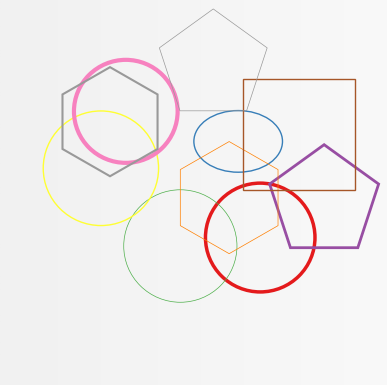[{"shape": "circle", "thickness": 2.5, "radius": 0.71, "center": [0.672, 0.383]}, {"shape": "oval", "thickness": 1, "radius": 0.57, "center": [0.615, 0.633]}, {"shape": "circle", "thickness": 0.5, "radius": 0.73, "center": [0.465, 0.361]}, {"shape": "pentagon", "thickness": 2, "radius": 0.74, "center": [0.836, 0.476]}, {"shape": "hexagon", "thickness": 0.5, "radius": 0.73, "center": [0.591, 0.487]}, {"shape": "circle", "thickness": 1, "radius": 0.74, "center": [0.26, 0.563]}, {"shape": "square", "thickness": 1, "radius": 0.72, "center": [0.771, 0.651]}, {"shape": "circle", "thickness": 3, "radius": 0.67, "center": [0.325, 0.711]}, {"shape": "hexagon", "thickness": 1.5, "radius": 0.71, "center": [0.284, 0.684]}, {"shape": "pentagon", "thickness": 0.5, "radius": 0.73, "center": [0.55, 0.83]}]